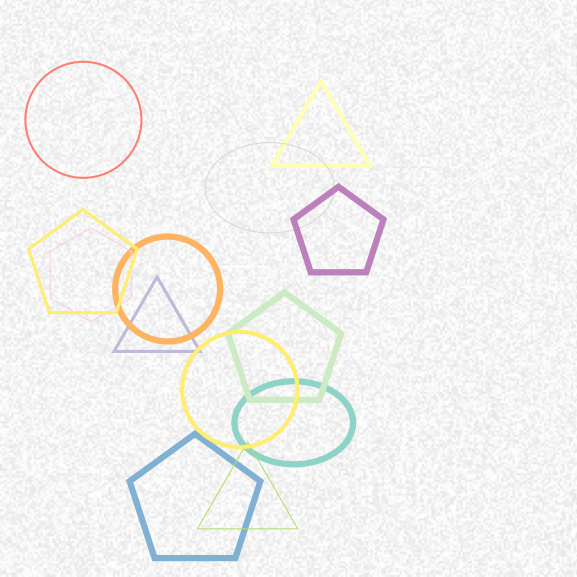[{"shape": "oval", "thickness": 3, "radius": 0.51, "center": [0.509, 0.267]}, {"shape": "triangle", "thickness": 2, "radius": 0.49, "center": [0.556, 0.761]}, {"shape": "triangle", "thickness": 1.5, "radius": 0.43, "center": [0.272, 0.434]}, {"shape": "circle", "thickness": 1, "radius": 0.5, "center": [0.144, 0.792]}, {"shape": "pentagon", "thickness": 3, "radius": 0.59, "center": [0.338, 0.129]}, {"shape": "circle", "thickness": 3, "radius": 0.45, "center": [0.29, 0.499]}, {"shape": "triangle", "thickness": 0.5, "radius": 0.5, "center": [0.429, 0.134]}, {"shape": "hexagon", "thickness": 0.5, "radius": 0.4, "center": [0.157, 0.523]}, {"shape": "oval", "thickness": 0.5, "radius": 0.56, "center": [0.467, 0.674]}, {"shape": "pentagon", "thickness": 3, "radius": 0.41, "center": [0.586, 0.594]}, {"shape": "pentagon", "thickness": 3, "radius": 0.51, "center": [0.493, 0.39]}, {"shape": "circle", "thickness": 2, "radius": 0.5, "center": [0.415, 0.325]}, {"shape": "pentagon", "thickness": 1.5, "radius": 0.49, "center": [0.144, 0.538]}]